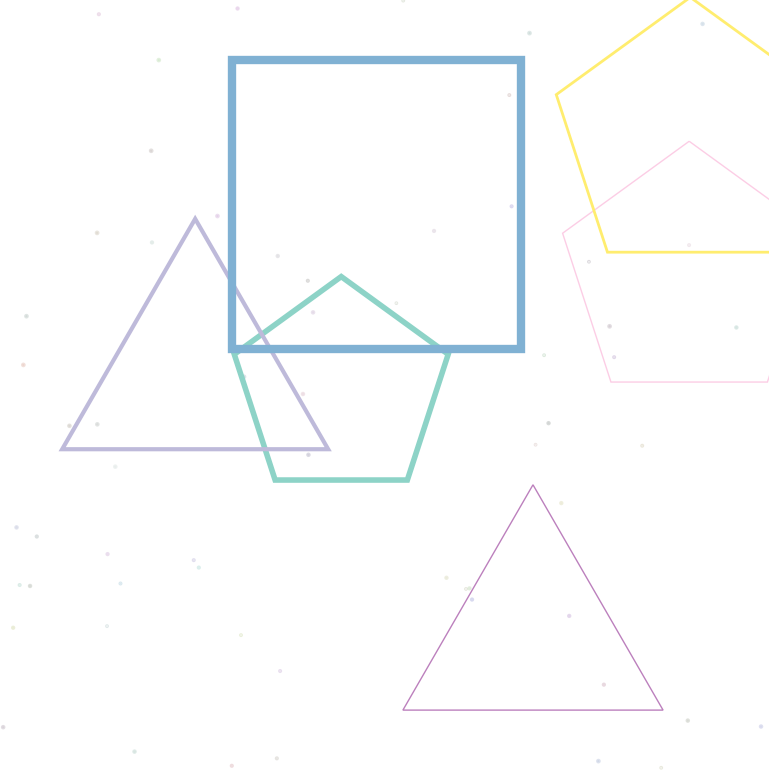[{"shape": "pentagon", "thickness": 2, "radius": 0.73, "center": [0.443, 0.495]}, {"shape": "triangle", "thickness": 1.5, "radius": 1.0, "center": [0.253, 0.516]}, {"shape": "square", "thickness": 3, "radius": 0.94, "center": [0.489, 0.735]}, {"shape": "pentagon", "thickness": 0.5, "radius": 0.86, "center": [0.895, 0.644]}, {"shape": "triangle", "thickness": 0.5, "radius": 0.98, "center": [0.692, 0.175]}, {"shape": "pentagon", "thickness": 1, "radius": 0.91, "center": [0.896, 0.821]}]